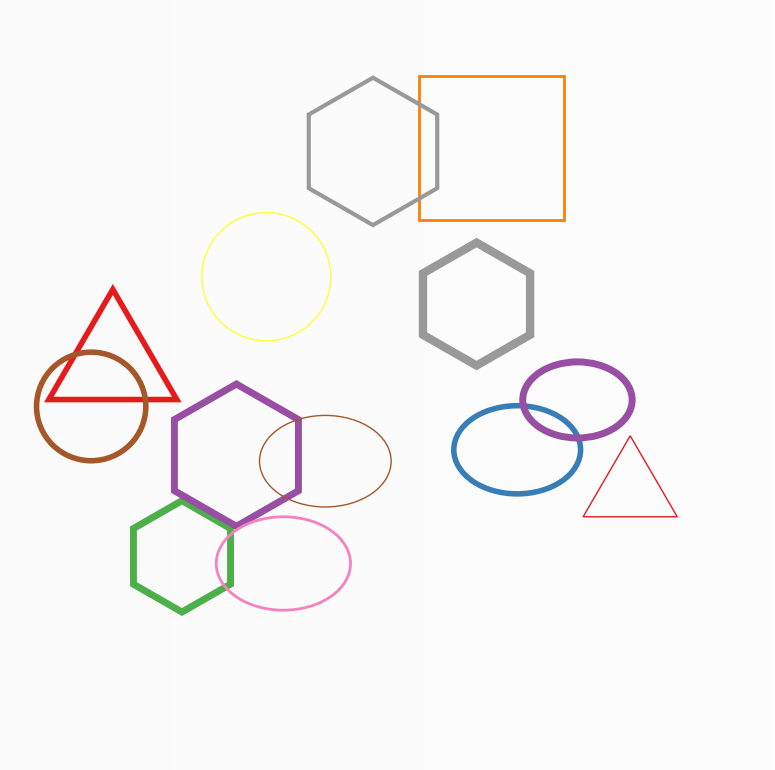[{"shape": "triangle", "thickness": 0.5, "radius": 0.35, "center": [0.813, 0.364]}, {"shape": "triangle", "thickness": 2, "radius": 0.48, "center": [0.146, 0.529]}, {"shape": "oval", "thickness": 2, "radius": 0.41, "center": [0.667, 0.416]}, {"shape": "hexagon", "thickness": 2.5, "radius": 0.36, "center": [0.235, 0.277]}, {"shape": "hexagon", "thickness": 2.5, "radius": 0.46, "center": [0.305, 0.409]}, {"shape": "oval", "thickness": 2.5, "radius": 0.35, "center": [0.745, 0.481]}, {"shape": "square", "thickness": 1, "radius": 0.47, "center": [0.634, 0.808]}, {"shape": "circle", "thickness": 0.5, "radius": 0.42, "center": [0.344, 0.641]}, {"shape": "oval", "thickness": 0.5, "radius": 0.42, "center": [0.42, 0.401]}, {"shape": "circle", "thickness": 2, "radius": 0.35, "center": [0.118, 0.472]}, {"shape": "oval", "thickness": 1, "radius": 0.43, "center": [0.366, 0.268]}, {"shape": "hexagon", "thickness": 1.5, "radius": 0.48, "center": [0.481, 0.803]}, {"shape": "hexagon", "thickness": 3, "radius": 0.4, "center": [0.615, 0.605]}]